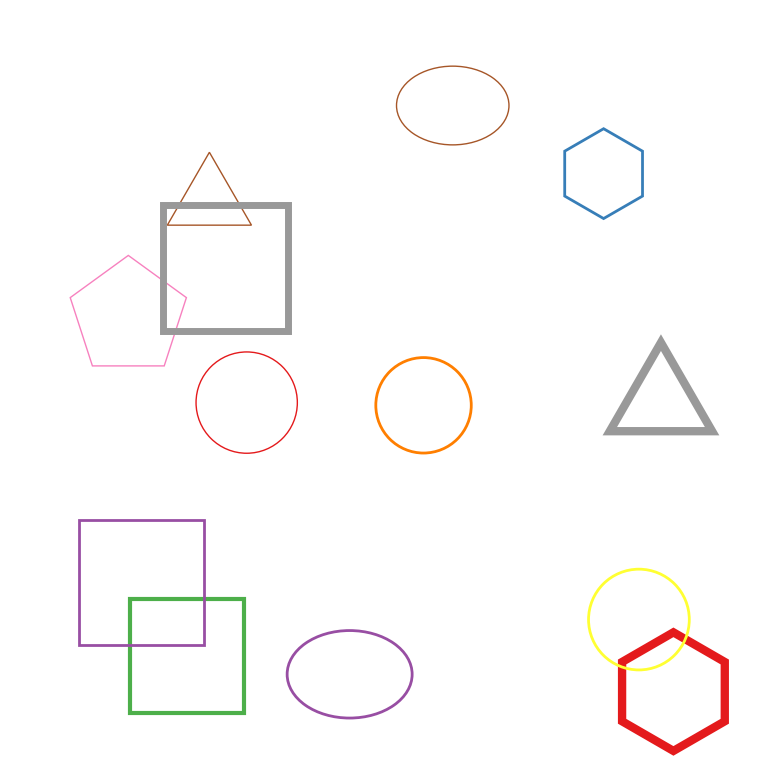[{"shape": "circle", "thickness": 0.5, "radius": 0.33, "center": [0.32, 0.477]}, {"shape": "hexagon", "thickness": 3, "radius": 0.39, "center": [0.875, 0.102]}, {"shape": "hexagon", "thickness": 1, "radius": 0.29, "center": [0.784, 0.775]}, {"shape": "square", "thickness": 1.5, "radius": 0.37, "center": [0.243, 0.148]}, {"shape": "oval", "thickness": 1, "radius": 0.41, "center": [0.454, 0.124]}, {"shape": "square", "thickness": 1, "radius": 0.41, "center": [0.184, 0.244]}, {"shape": "circle", "thickness": 1, "radius": 0.31, "center": [0.55, 0.474]}, {"shape": "circle", "thickness": 1, "radius": 0.33, "center": [0.83, 0.195]}, {"shape": "oval", "thickness": 0.5, "radius": 0.37, "center": [0.588, 0.863]}, {"shape": "triangle", "thickness": 0.5, "radius": 0.32, "center": [0.272, 0.739]}, {"shape": "pentagon", "thickness": 0.5, "radius": 0.4, "center": [0.167, 0.589]}, {"shape": "square", "thickness": 2.5, "radius": 0.41, "center": [0.293, 0.652]}, {"shape": "triangle", "thickness": 3, "radius": 0.38, "center": [0.858, 0.478]}]